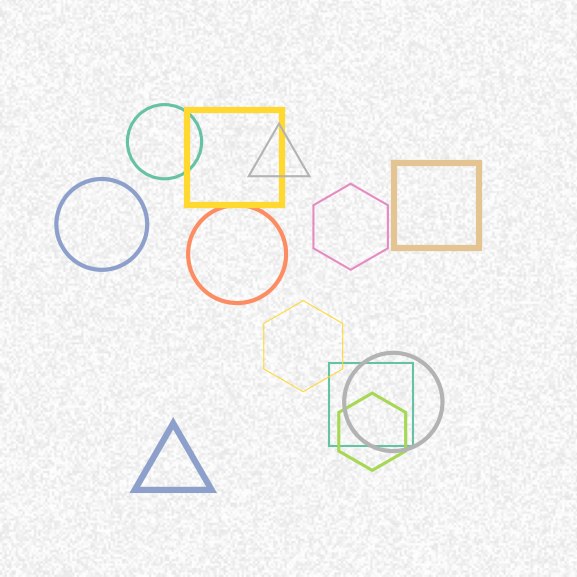[{"shape": "circle", "thickness": 1.5, "radius": 0.32, "center": [0.285, 0.754]}, {"shape": "square", "thickness": 1, "radius": 0.36, "center": [0.643, 0.299]}, {"shape": "circle", "thickness": 2, "radius": 0.42, "center": [0.411, 0.559]}, {"shape": "circle", "thickness": 2, "radius": 0.39, "center": [0.176, 0.611]}, {"shape": "triangle", "thickness": 3, "radius": 0.38, "center": [0.3, 0.189]}, {"shape": "hexagon", "thickness": 1, "radius": 0.37, "center": [0.607, 0.606]}, {"shape": "hexagon", "thickness": 1.5, "radius": 0.33, "center": [0.645, 0.252]}, {"shape": "hexagon", "thickness": 0.5, "radius": 0.39, "center": [0.525, 0.4]}, {"shape": "square", "thickness": 3, "radius": 0.41, "center": [0.406, 0.727]}, {"shape": "square", "thickness": 3, "radius": 0.37, "center": [0.756, 0.643]}, {"shape": "triangle", "thickness": 1, "radius": 0.3, "center": [0.483, 0.724]}, {"shape": "circle", "thickness": 2, "radius": 0.43, "center": [0.681, 0.303]}]